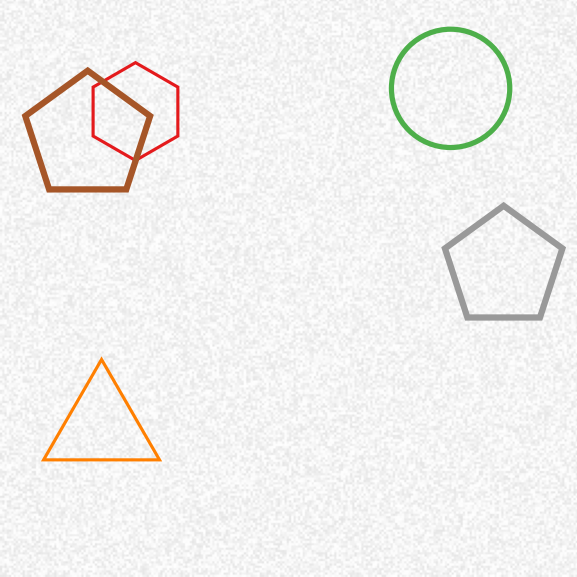[{"shape": "hexagon", "thickness": 1.5, "radius": 0.42, "center": [0.235, 0.806]}, {"shape": "circle", "thickness": 2.5, "radius": 0.51, "center": [0.78, 0.846]}, {"shape": "triangle", "thickness": 1.5, "radius": 0.58, "center": [0.176, 0.261]}, {"shape": "pentagon", "thickness": 3, "radius": 0.57, "center": [0.152, 0.763]}, {"shape": "pentagon", "thickness": 3, "radius": 0.53, "center": [0.872, 0.536]}]